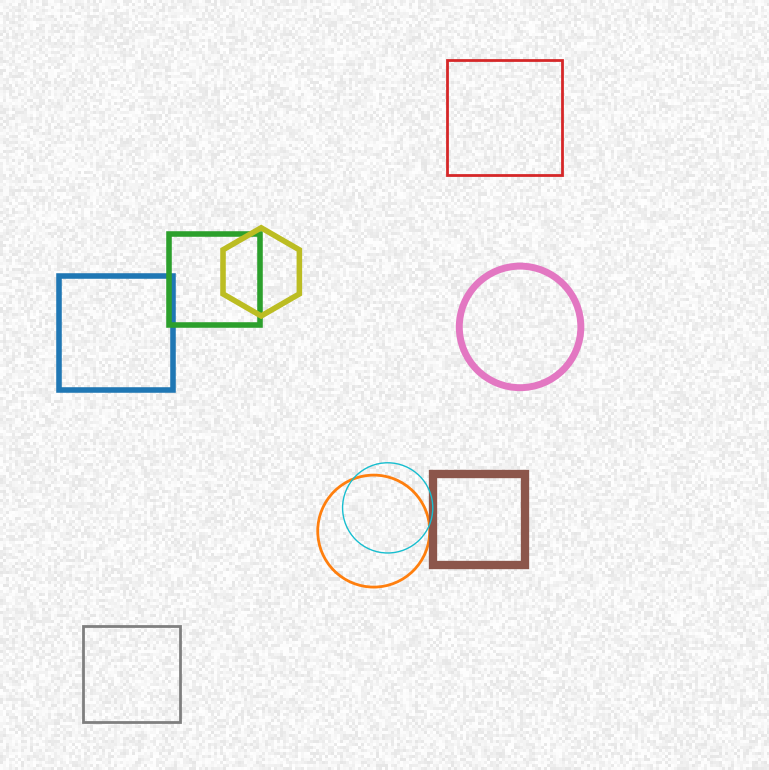[{"shape": "square", "thickness": 2, "radius": 0.37, "center": [0.151, 0.568]}, {"shape": "circle", "thickness": 1, "radius": 0.36, "center": [0.485, 0.31]}, {"shape": "square", "thickness": 2, "radius": 0.3, "center": [0.279, 0.637]}, {"shape": "square", "thickness": 1, "radius": 0.37, "center": [0.655, 0.847]}, {"shape": "square", "thickness": 3, "radius": 0.3, "center": [0.622, 0.325]}, {"shape": "circle", "thickness": 2.5, "radius": 0.39, "center": [0.675, 0.575]}, {"shape": "square", "thickness": 1, "radius": 0.31, "center": [0.171, 0.124]}, {"shape": "hexagon", "thickness": 2, "radius": 0.29, "center": [0.339, 0.647]}, {"shape": "circle", "thickness": 0.5, "radius": 0.29, "center": [0.503, 0.34]}]